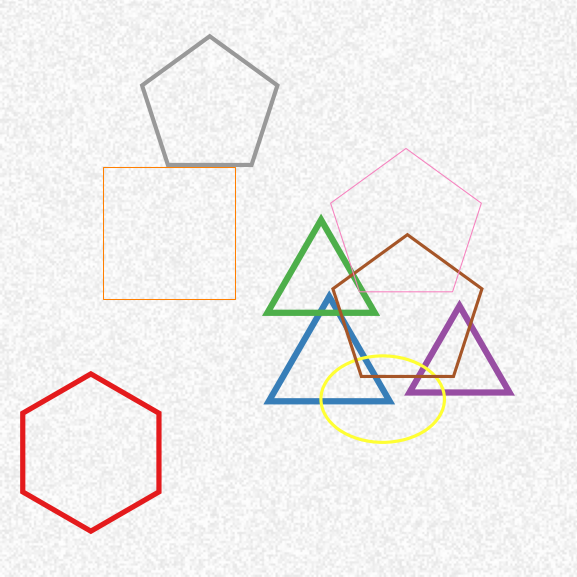[{"shape": "hexagon", "thickness": 2.5, "radius": 0.68, "center": [0.157, 0.216]}, {"shape": "triangle", "thickness": 3, "radius": 0.6, "center": [0.57, 0.365]}, {"shape": "triangle", "thickness": 3, "radius": 0.54, "center": [0.556, 0.511]}, {"shape": "triangle", "thickness": 3, "radius": 0.5, "center": [0.796, 0.369]}, {"shape": "square", "thickness": 0.5, "radius": 0.57, "center": [0.293, 0.596]}, {"shape": "oval", "thickness": 1.5, "radius": 0.53, "center": [0.663, 0.308]}, {"shape": "pentagon", "thickness": 1.5, "radius": 0.68, "center": [0.705, 0.457]}, {"shape": "pentagon", "thickness": 0.5, "radius": 0.69, "center": [0.703, 0.605]}, {"shape": "pentagon", "thickness": 2, "radius": 0.62, "center": [0.363, 0.813]}]